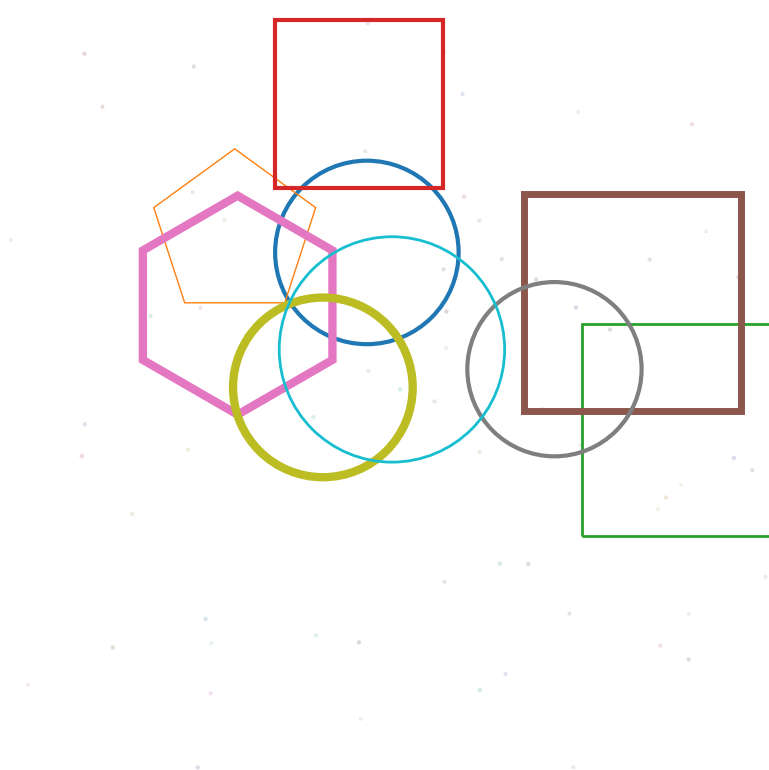[{"shape": "circle", "thickness": 1.5, "radius": 0.6, "center": [0.476, 0.672]}, {"shape": "pentagon", "thickness": 0.5, "radius": 0.55, "center": [0.305, 0.696]}, {"shape": "square", "thickness": 1, "radius": 0.69, "center": [0.893, 0.442]}, {"shape": "square", "thickness": 1.5, "radius": 0.55, "center": [0.466, 0.865]}, {"shape": "square", "thickness": 2.5, "radius": 0.71, "center": [0.822, 0.607]}, {"shape": "hexagon", "thickness": 3, "radius": 0.71, "center": [0.309, 0.604]}, {"shape": "circle", "thickness": 1.5, "radius": 0.57, "center": [0.72, 0.521]}, {"shape": "circle", "thickness": 3, "radius": 0.58, "center": [0.419, 0.497]}, {"shape": "circle", "thickness": 1, "radius": 0.73, "center": [0.509, 0.546]}]